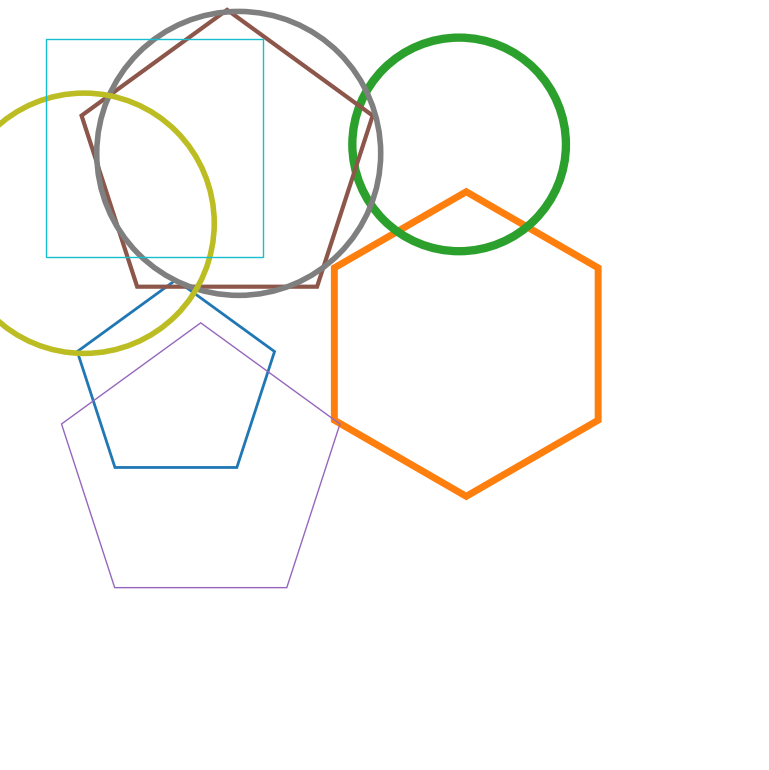[{"shape": "pentagon", "thickness": 1, "radius": 0.67, "center": [0.228, 0.502]}, {"shape": "hexagon", "thickness": 2.5, "radius": 0.99, "center": [0.606, 0.553]}, {"shape": "circle", "thickness": 3, "radius": 0.69, "center": [0.596, 0.812]}, {"shape": "pentagon", "thickness": 0.5, "radius": 0.95, "center": [0.261, 0.391]}, {"shape": "pentagon", "thickness": 1.5, "radius": 0.99, "center": [0.295, 0.788]}, {"shape": "circle", "thickness": 2, "radius": 0.92, "center": [0.31, 0.801]}, {"shape": "circle", "thickness": 2, "radius": 0.85, "center": [0.109, 0.71]}, {"shape": "square", "thickness": 0.5, "radius": 0.71, "center": [0.201, 0.808]}]